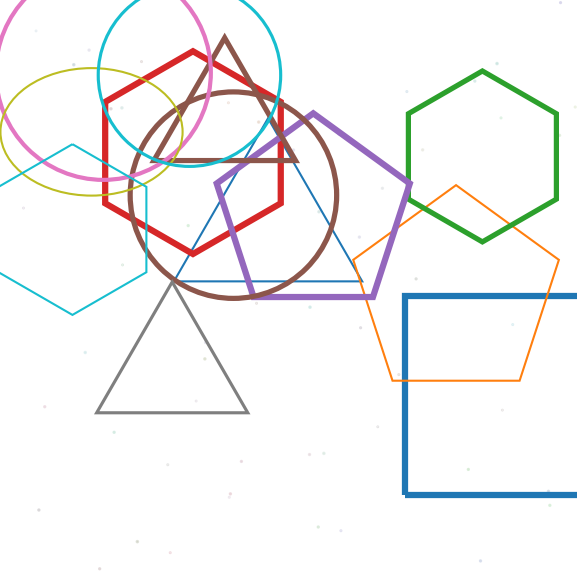[{"shape": "triangle", "thickness": 1, "radius": 0.94, "center": [0.464, 0.606]}, {"shape": "square", "thickness": 3, "radius": 0.86, "center": [0.873, 0.314]}, {"shape": "pentagon", "thickness": 1, "radius": 0.94, "center": [0.79, 0.491]}, {"shape": "hexagon", "thickness": 2.5, "radius": 0.74, "center": [0.835, 0.728]}, {"shape": "hexagon", "thickness": 3, "radius": 0.88, "center": [0.334, 0.735]}, {"shape": "pentagon", "thickness": 3, "radius": 0.88, "center": [0.542, 0.627]}, {"shape": "circle", "thickness": 2.5, "radius": 0.89, "center": [0.404, 0.661]}, {"shape": "triangle", "thickness": 2.5, "radius": 0.71, "center": [0.389, 0.792]}, {"shape": "circle", "thickness": 2, "radius": 0.93, "center": [0.179, 0.874]}, {"shape": "triangle", "thickness": 1.5, "radius": 0.76, "center": [0.298, 0.36]}, {"shape": "oval", "thickness": 1, "radius": 0.79, "center": [0.158, 0.771]}, {"shape": "hexagon", "thickness": 1, "radius": 0.74, "center": [0.125, 0.602]}, {"shape": "circle", "thickness": 1.5, "radius": 0.79, "center": [0.328, 0.869]}]